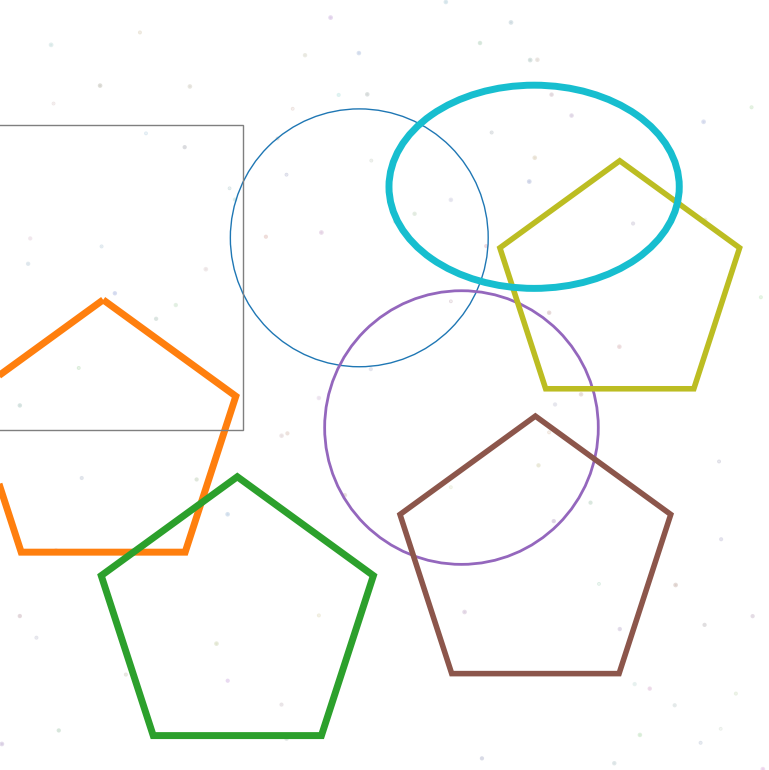[{"shape": "circle", "thickness": 0.5, "radius": 0.84, "center": [0.467, 0.691]}, {"shape": "pentagon", "thickness": 2.5, "radius": 0.91, "center": [0.134, 0.429]}, {"shape": "pentagon", "thickness": 2.5, "radius": 0.93, "center": [0.308, 0.195]}, {"shape": "circle", "thickness": 1, "radius": 0.89, "center": [0.599, 0.445]}, {"shape": "pentagon", "thickness": 2, "radius": 0.92, "center": [0.695, 0.275]}, {"shape": "square", "thickness": 0.5, "radius": 0.99, "center": [0.118, 0.639]}, {"shape": "pentagon", "thickness": 2, "radius": 0.82, "center": [0.805, 0.628]}, {"shape": "oval", "thickness": 2.5, "radius": 0.94, "center": [0.694, 0.757]}]